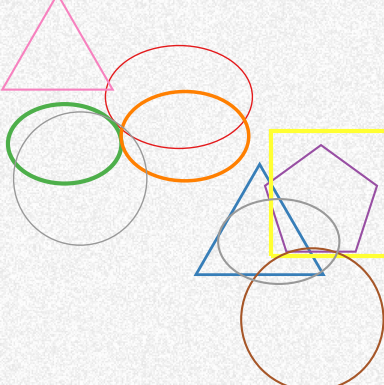[{"shape": "oval", "thickness": 1, "radius": 0.95, "center": [0.465, 0.748]}, {"shape": "triangle", "thickness": 2, "radius": 0.96, "center": [0.674, 0.382]}, {"shape": "oval", "thickness": 3, "radius": 0.74, "center": [0.168, 0.626]}, {"shape": "pentagon", "thickness": 1.5, "radius": 0.76, "center": [0.834, 0.47]}, {"shape": "oval", "thickness": 2.5, "radius": 0.83, "center": [0.48, 0.646]}, {"shape": "square", "thickness": 3, "radius": 0.81, "center": [0.865, 0.497]}, {"shape": "circle", "thickness": 1.5, "radius": 0.92, "center": [0.811, 0.17]}, {"shape": "triangle", "thickness": 1.5, "radius": 0.83, "center": [0.149, 0.85]}, {"shape": "oval", "thickness": 1.5, "radius": 0.79, "center": [0.724, 0.373]}, {"shape": "circle", "thickness": 1, "radius": 0.87, "center": [0.208, 0.536]}]